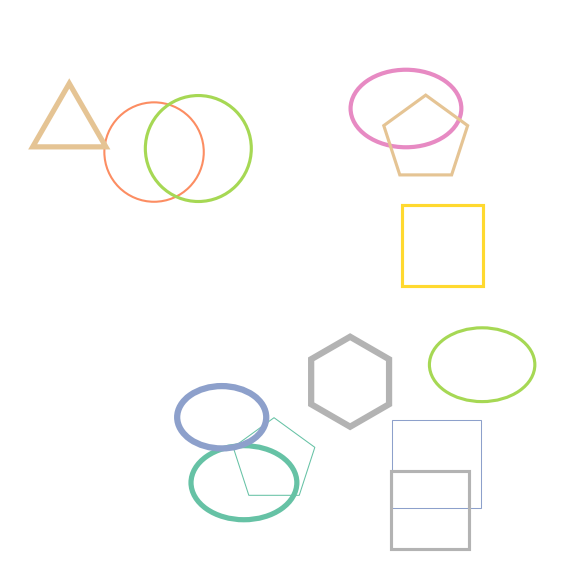[{"shape": "pentagon", "thickness": 0.5, "radius": 0.37, "center": [0.475, 0.202]}, {"shape": "oval", "thickness": 2.5, "radius": 0.46, "center": [0.422, 0.163]}, {"shape": "circle", "thickness": 1, "radius": 0.43, "center": [0.267, 0.736]}, {"shape": "oval", "thickness": 3, "radius": 0.39, "center": [0.384, 0.277]}, {"shape": "square", "thickness": 0.5, "radius": 0.38, "center": [0.756, 0.195]}, {"shape": "oval", "thickness": 2, "radius": 0.48, "center": [0.703, 0.811]}, {"shape": "circle", "thickness": 1.5, "radius": 0.46, "center": [0.343, 0.742]}, {"shape": "oval", "thickness": 1.5, "radius": 0.46, "center": [0.835, 0.368]}, {"shape": "square", "thickness": 1.5, "radius": 0.35, "center": [0.767, 0.574]}, {"shape": "triangle", "thickness": 2.5, "radius": 0.37, "center": [0.12, 0.781]}, {"shape": "pentagon", "thickness": 1.5, "radius": 0.38, "center": [0.737, 0.758]}, {"shape": "hexagon", "thickness": 3, "radius": 0.39, "center": [0.606, 0.338]}, {"shape": "square", "thickness": 1.5, "radius": 0.34, "center": [0.744, 0.116]}]